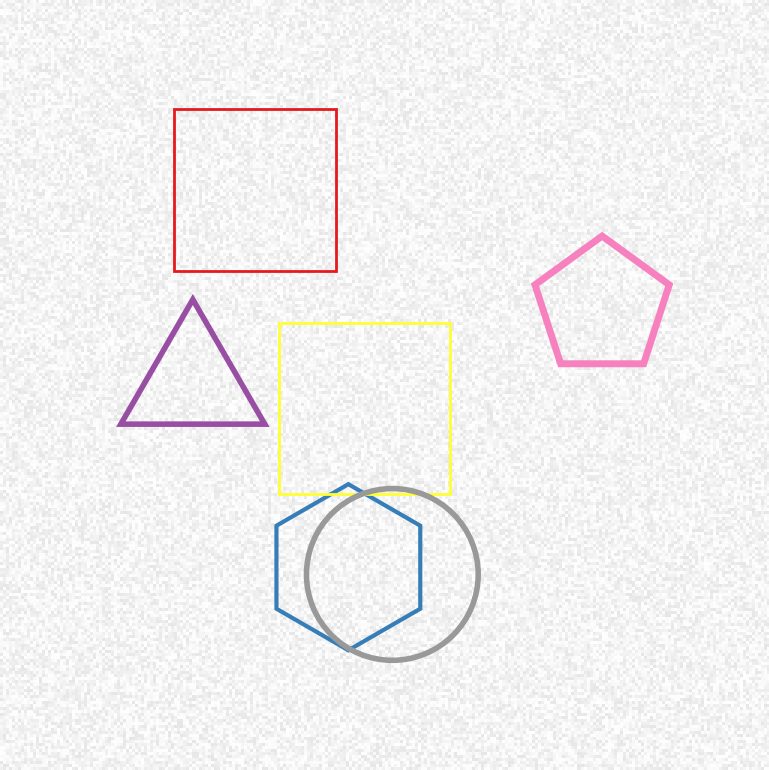[{"shape": "square", "thickness": 1, "radius": 0.53, "center": [0.331, 0.753]}, {"shape": "hexagon", "thickness": 1.5, "radius": 0.54, "center": [0.452, 0.263]}, {"shape": "triangle", "thickness": 2, "radius": 0.54, "center": [0.25, 0.503]}, {"shape": "square", "thickness": 1, "radius": 0.55, "center": [0.473, 0.469]}, {"shape": "pentagon", "thickness": 2.5, "radius": 0.46, "center": [0.782, 0.602]}, {"shape": "circle", "thickness": 2, "radius": 0.56, "center": [0.51, 0.254]}]